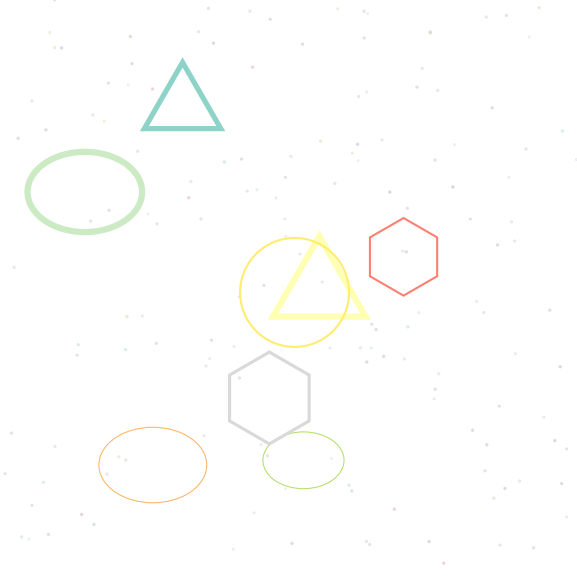[{"shape": "triangle", "thickness": 2.5, "radius": 0.38, "center": [0.316, 0.815]}, {"shape": "triangle", "thickness": 3, "radius": 0.46, "center": [0.553, 0.497]}, {"shape": "hexagon", "thickness": 1, "radius": 0.34, "center": [0.699, 0.554]}, {"shape": "oval", "thickness": 0.5, "radius": 0.47, "center": [0.265, 0.194]}, {"shape": "oval", "thickness": 0.5, "radius": 0.35, "center": [0.525, 0.202]}, {"shape": "hexagon", "thickness": 1.5, "radius": 0.4, "center": [0.466, 0.31]}, {"shape": "oval", "thickness": 3, "radius": 0.5, "center": [0.147, 0.667]}, {"shape": "circle", "thickness": 1, "radius": 0.47, "center": [0.51, 0.493]}]